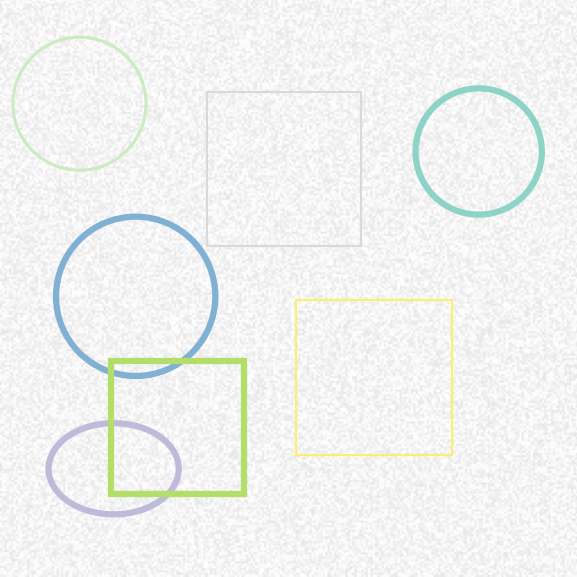[{"shape": "circle", "thickness": 3, "radius": 0.55, "center": [0.829, 0.737]}, {"shape": "oval", "thickness": 3, "radius": 0.56, "center": [0.197, 0.187]}, {"shape": "circle", "thickness": 3, "radius": 0.69, "center": [0.235, 0.486]}, {"shape": "square", "thickness": 3, "radius": 0.57, "center": [0.307, 0.259]}, {"shape": "square", "thickness": 1, "radius": 0.67, "center": [0.492, 0.707]}, {"shape": "circle", "thickness": 1.5, "radius": 0.58, "center": [0.138, 0.82]}, {"shape": "square", "thickness": 1, "radius": 0.67, "center": [0.648, 0.345]}]